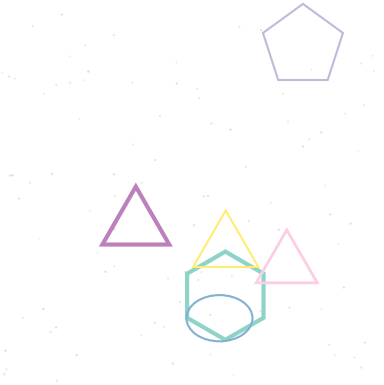[{"shape": "hexagon", "thickness": 3, "radius": 0.57, "center": [0.585, 0.232]}, {"shape": "pentagon", "thickness": 1.5, "radius": 0.55, "center": [0.787, 0.881]}, {"shape": "oval", "thickness": 1.5, "radius": 0.43, "center": [0.57, 0.173]}, {"shape": "triangle", "thickness": 2, "radius": 0.46, "center": [0.745, 0.311]}, {"shape": "triangle", "thickness": 3, "radius": 0.5, "center": [0.353, 0.415]}, {"shape": "triangle", "thickness": 1.5, "radius": 0.49, "center": [0.586, 0.355]}]